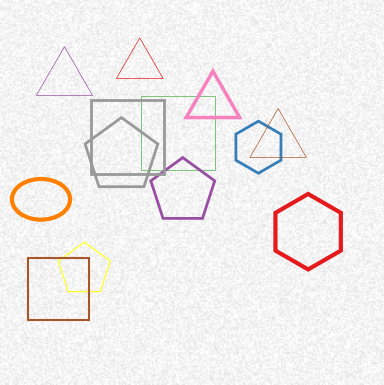[{"shape": "triangle", "thickness": 0.5, "radius": 0.35, "center": [0.363, 0.831]}, {"shape": "hexagon", "thickness": 3, "radius": 0.49, "center": [0.8, 0.398]}, {"shape": "hexagon", "thickness": 2, "radius": 0.34, "center": [0.671, 0.618]}, {"shape": "square", "thickness": 0.5, "radius": 0.48, "center": [0.462, 0.655]}, {"shape": "triangle", "thickness": 0.5, "radius": 0.42, "center": [0.167, 0.794]}, {"shape": "pentagon", "thickness": 2, "radius": 0.44, "center": [0.475, 0.503]}, {"shape": "oval", "thickness": 3, "radius": 0.38, "center": [0.106, 0.482]}, {"shape": "pentagon", "thickness": 1, "radius": 0.35, "center": [0.219, 0.3]}, {"shape": "square", "thickness": 1.5, "radius": 0.4, "center": [0.152, 0.249]}, {"shape": "triangle", "thickness": 0.5, "radius": 0.42, "center": [0.723, 0.633]}, {"shape": "triangle", "thickness": 2.5, "radius": 0.4, "center": [0.553, 0.735]}, {"shape": "square", "thickness": 2, "radius": 0.48, "center": [0.331, 0.644]}, {"shape": "pentagon", "thickness": 2, "radius": 0.5, "center": [0.315, 0.595]}]